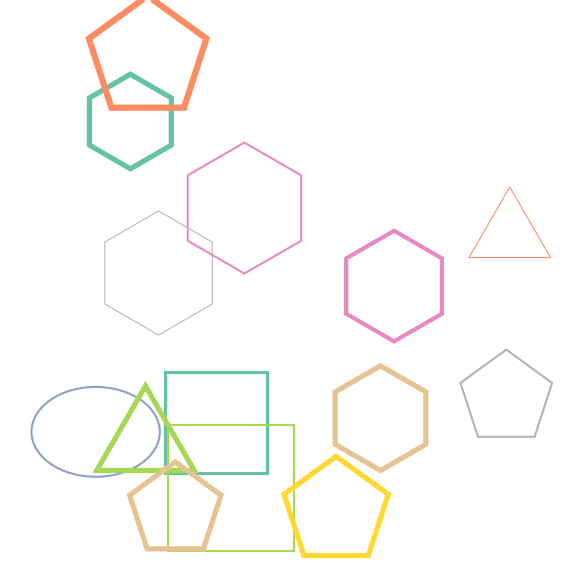[{"shape": "hexagon", "thickness": 2.5, "radius": 0.41, "center": [0.226, 0.789]}, {"shape": "square", "thickness": 1.5, "radius": 0.44, "center": [0.375, 0.268]}, {"shape": "triangle", "thickness": 0.5, "radius": 0.41, "center": [0.883, 0.594]}, {"shape": "pentagon", "thickness": 3, "radius": 0.53, "center": [0.256, 0.899]}, {"shape": "oval", "thickness": 1, "radius": 0.56, "center": [0.166, 0.251]}, {"shape": "hexagon", "thickness": 1, "radius": 0.57, "center": [0.423, 0.639]}, {"shape": "hexagon", "thickness": 2, "radius": 0.48, "center": [0.682, 0.504]}, {"shape": "triangle", "thickness": 2.5, "radius": 0.49, "center": [0.252, 0.233]}, {"shape": "square", "thickness": 1, "radius": 0.54, "center": [0.399, 0.155]}, {"shape": "pentagon", "thickness": 2.5, "radius": 0.47, "center": [0.582, 0.114]}, {"shape": "hexagon", "thickness": 2.5, "radius": 0.45, "center": [0.659, 0.275]}, {"shape": "pentagon", "thickness": 2.5, "radius": 0.42, "center": [0.304, 0.116]}, {"shape": "hexagon", "thickness": 0.5, "radius": 0.54, "center": [0.275, 0.526]}, {"shape": "pentagon", "thickness": 1, "radius": 0.42, "center": [0.877, 0.31]}]